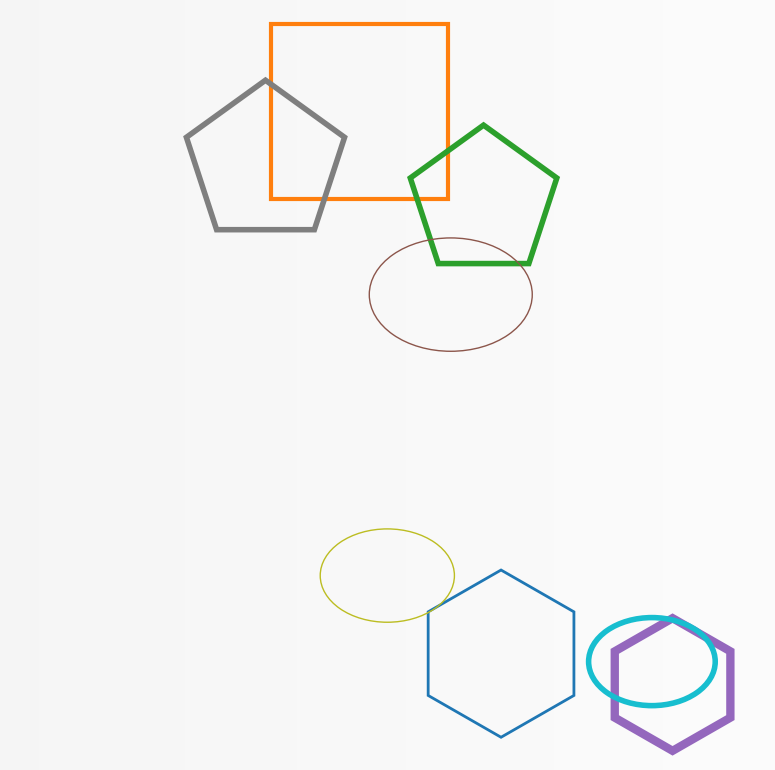[{"shape": "hexagon", "thickness": 1, "radius": 0.54, "center": [0.647, 0.151]}, {"shape": "square", "thickness": 1.5, "radius": 0.57, "center": [0.464, 0.855]}, {"shape": "pentagon", "thickness": 2, "radius": 0.5, "center": [0.624, 0.738]}, {"shape": "hexagon", "thickness": 3, "radius": 0.43, "center": [0.868, 0.111]}, {"shape": "oval", "thickness": 0.5, "radius": 0.53, "center": [0.582, 0.617]}, {"shape": "pentagon", "thickness": 2, "radius": 0.54, "center": [0.343, 0.789]}, {"shape": "oval", "thickness": 0.5, "radius": 0.43, "center": [0.5, 0.253]}, {"shape": "oval", "thickness": 2, "radius": 0.41, "center": [0.841, 0.141]}]